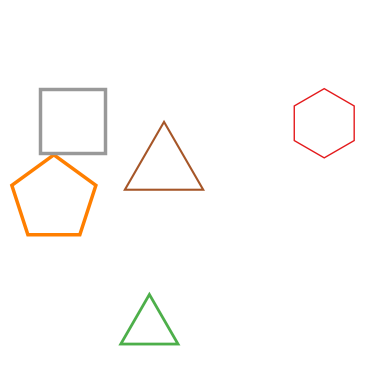[{"shape": "hexagon", "thickness": 1, "radius": 0.45, "center": [0.842, 0.68]}, {"shape": "triangle", "thickness": 2, "radius": 0.43, "center": [0.388, 0.149]}, {"shape": "pentagon", "thickness": 2.5, "radius": 0.57, "center": [0.14, 0.483]}, {"shape": "triangle", "thickness": 1.5, "radius": 0.59, "center": [0.426, 0.566]}, {"shape": "square", "thickness": 2.5, "radius": 0.42, "center": [0.188, 0.685]}]